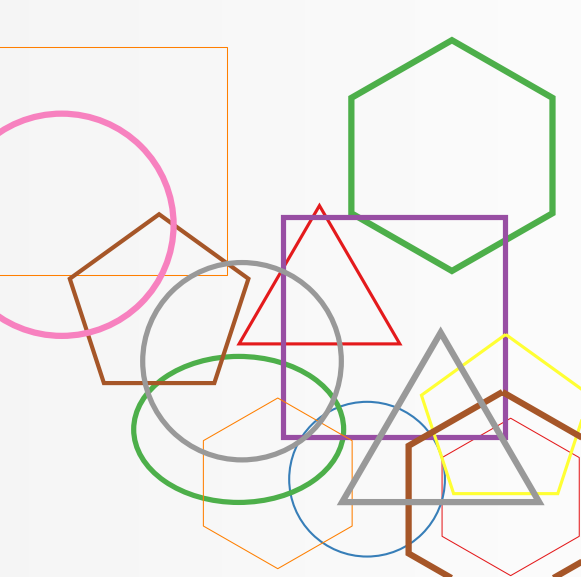[{"shape": "hexagon", "thickness": 0.5, "radius": 0.68, "center": [0.879, 0.139]}, {"shape": "triangle", "thickness": 1.5, "radius": 0.8, "center": [0.55, 0.483]}, {"shape": "circle", "thickness": 1, "radius": 0.67, "center": [0.631, 0.169]}, {"shape": "oval", "thickness": 2.5, "radius": 0.9, "center": [0.411, 0.256]}, {"shape": "hexagon", "thickness": 3, "radius": 1.0, "center": [0.778, 0.73]}, {"shape": "square", "thickness": 2.5, "radius": 0.95, "center": [0.677, 0.433]}, {"shape": "square", "thickness": 0.5, "radius": 0.99, "center": [0.194, 0.72]}, {"shape": "hexagon", "thickness": 0.5, "radius": 0.74, "center": [0.478, 0.162]}, {"shape": "pentagon", "thickness": 1.5, "radius": 0.76, "center": [0.87, 0.268]}, {"shape": "hexagon", "thickness": 3, "radius": 0.93, "center": [0.864, 0.134]}, {"shape": "pentagon", "thickness": 2, "radius": 0.81, "center": [0.274, 0.467]}, {"shape": "circle", "thickness": 3, "radius": 0.96, "center": [0.106, 0.61]}, {"shape": "circle", "thickness": 2.5, "radius": 0.85, "center": [0.416, 0.374]}, {"shape": "triangle", "thickness": 3, "radius": 0.98, "center": [0.758, 0.228]}]